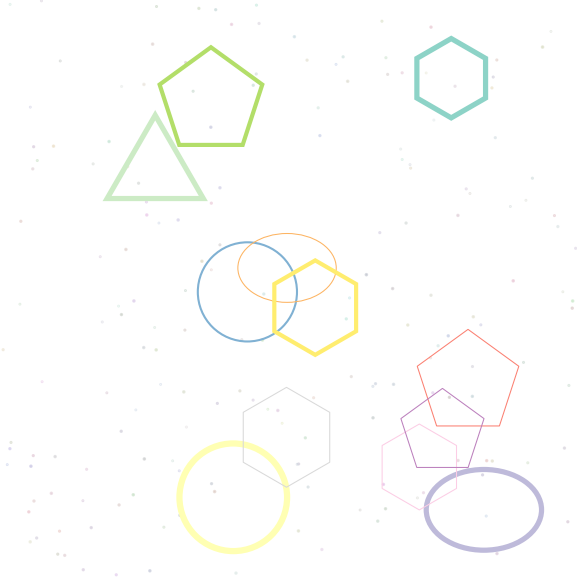[{"shape": "hexagon", "thickness": 2.5, "radius": 0.34, "center": [0.781, 0.864]}, {"shape": "circle", "thickness": 3, "radius": 0.47, "center": [0.404, 0.138]}, {"shape": "oval", "thickness": 2.5, "radius": 0.5, "center": [0.838, 0.116]}, {"shape": "pentagon", "thickness": 0.5, "radius": 0.46, "center": [0.81, 0.336]}, {"shape": "circle", "thickness": 1, "radius": 0.43, "center": [0.428, 0.494]}, {"shape": "oval", "thickness": 0.5, "radius": 0.43, "center": [0.497, 0.535]}, {"shape": "pentagon", "thickness": 2, "radius": 0.47, "center": [0.365, 0.824]}, {"shape": "hexagon", "thickness": 0.5, "radius": 0.37, "center": [0.726, 0.191]}, {"shape": "hexagon", "thickness": 0.5, "radius": 0.43, "center": [0.496, 0.242]}, {"shape": "pentagon", "thickness": 0.5, "radius": 0.38, "center": [0.766, 0.251]}, {"shape": "triangle", "thickness": 2.5, "radius": 0.48, "center": [0.269, 0.703]}, {"shape": "hexagon", "thickness": 2, "radius": 0.41, "center": [0.546, 0.466]}]